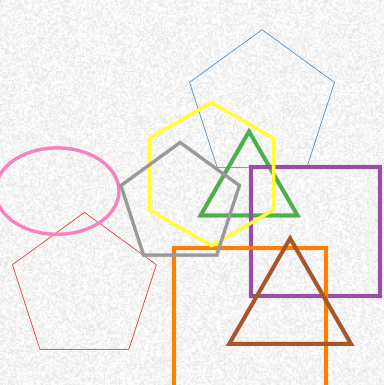[{"shape": "pentagon", "thickness": 0.5, "radius": 0.98, "center": [0.219, 0.252]}, {"shape": "pentagon", "thickness": 0.5, "radius": 0.99, "center": [0.681, 0.725]}, {"shape": "triangle", "thickness": 3, "radius": 0.73, "center": [0.647, 0.513]}, {"shape": "square", "thickness": 3, "radius": 0.84, "center": [0.82, 0.4]}, {"shape": "square", "thickness": 3, "radius": 0.99, "center": [0.65, 0.157]}, {"shape": "hexagon", "thickness": 2.5, "radius": 0.93, "center": [0.549, 0.548]}, {"shape": "triangle", "thickness": 3, "radius": 0.91, "center": [0.754, 0.198]}, {"shape": "oval", "thickness": 2.5, "radius": 0.8, "center": [0.149, 0.504]}, {"shape": "pentagon", "thickness": 2.5, "radius": 0.81, "center": [0.468, 0.468]}]